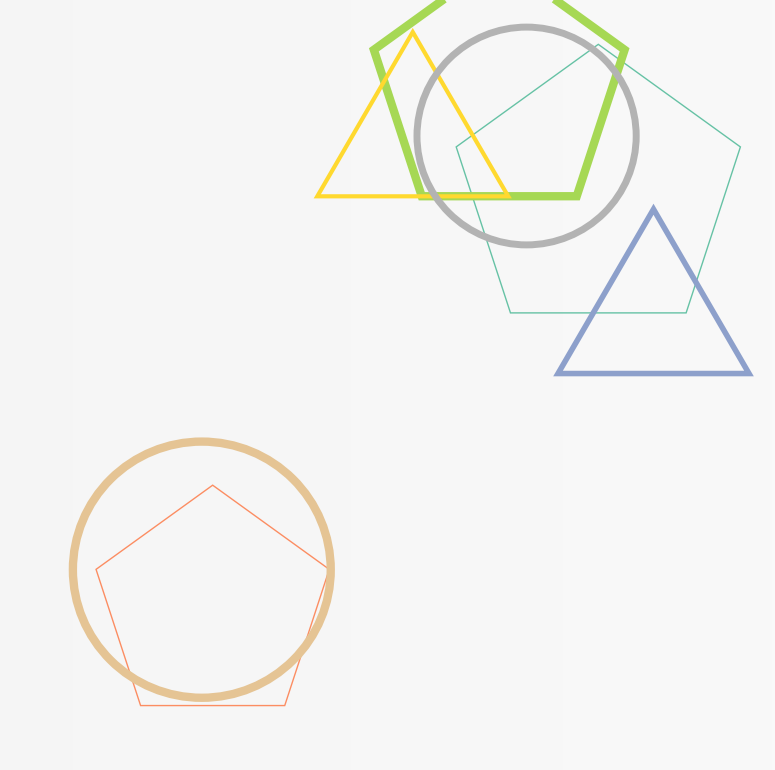[{"shape": "pentagon", "thickness": 0.5, "radius": 0.96, "center": [0.772, 0.75]}, {"shape": "pentagon", "thickness": 0.5, "radius": 0.79, "center": [0.274, 0.212]}, {"shape": "triangle", "thickness": 2, "radius": 0.71, "center": [0.843, 0.586]}, {"shape": "pentagon", "thickness": 3, "radius": 0.85, "center": [0.644, 0.883]}, {"shape": "triangle", "thickness": 1.5, "radius": 0.71, "center": [0.533, 0.816]}, {"shape": "circle", "thickness": 3, "radius": 0.83, "center": [0.26, 0.26]}, {"shape": "circle", "thickness": 2.5, "radius": 0.71, "center": [0.679, 0.823]}]